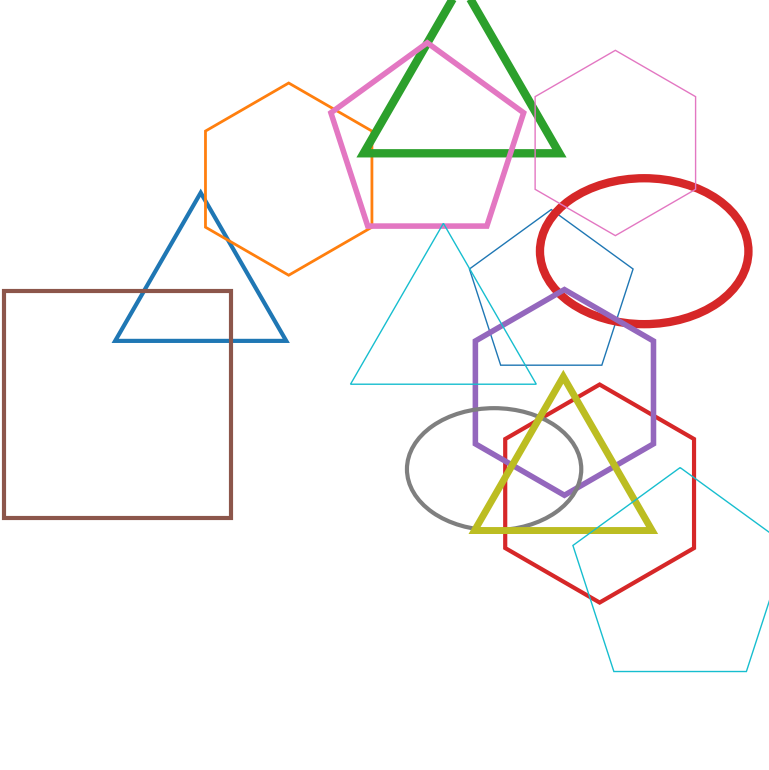[{"shape": "triangle", "thickness": 1.5, "radius": 0.64, "center": [0.261, 0.621]}, {"shape": "pentagon", "thickness": 0.5, "radius": 0.56, "center": [0.716, 0.616]}, {"shape": "hexagon", "thickness": 1, "radius": 0.62, "center": [0.375, 0.767]}, {"shape": "triangle", "thickness": 3, "radius": 0.73, "center": [0.599, 0.874]}, {"shape": "oval", "thickness": 3, "radius": 0.68, "center": [0.837, 0.674]}, {"shape": "hexagon", "thickness": 1.5, "radius": 0.71, "center": [0.779, 0.359]}, {"shape": "hexagon", "thickness": 2, "radius": 0.67, "center": [0.733, 0.49]}, {"shape": "square", "thickness": 1.5, "radius": 0.74, "center": [0.153, 0.475]}, {"shape": "hexagon", "thickness": 0.5, "radius": 0.6, "center": [0.799, 0.814]}, {"shape": "pentagon", "thickness": 2, "radius": 0.66, "center": [0.555, 0.813]}, {"shape": "oval", "thickness": 1.5, "radius": 0.57, "center": [0.642, 0.391]}, {"shape": "triangle", "thickness": 2.5, "radius": 0.67, "center": [0.732, 0.378]}, {"shape": "triangle", "thickness": 0.5, "radius": 0.7, "center": [0.576, 0.571]}, {"shape": "pentagon", "thickness": 0.5, "radius": 0.73, "center": [0.883, 0.246]}]